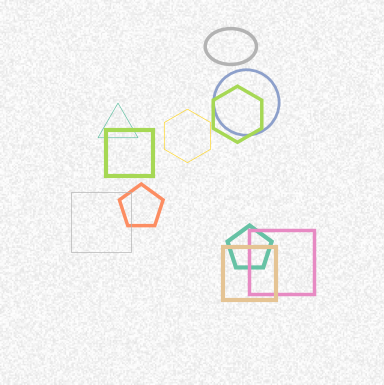[{"shape": "pentagon", "thickness": 3, "radius": 0.3, "center": [0.648, 0.354]}, {"shape": "triangle", "thickness": 0.5, "radius": 0.3, "center": [0.307, 0.672]}, {"shape": "pentagon", "thickness": 2.5, "radius": 0.3, "center": [0.367, 0.462]}, {"shape": "circle", "thickness": 2, "radius": 0.43, "center": [0.64, 0.734]}, {"shape": "square", "thickness": 2.5, "radius": 0.42, "center": [0.731, 0.321]}, {"shape": "hexagon", "thickness": 2.5, "radius": 0.36, "center": [0.617, 0.703]}, {"shape": "square", "thickness": 3, "radius": 0.3, "center": [0.336, 0.603]}, {"shape": "hexagon", "thickness": 0.5, "radius": 0.35, "center": [0.487, 0.647]}, {"shape": "square", "thickness": 3, "radius": 0.34, "center": [0.648, 0.289]}, {"shape": "oval", "thickness": 2.5, "radius": 0.33, "center": [0.6, 0.879]}, {"shape": "square", "thickness": 0.5, "radius": 0.39, "center": [0.263, 0.423]}]